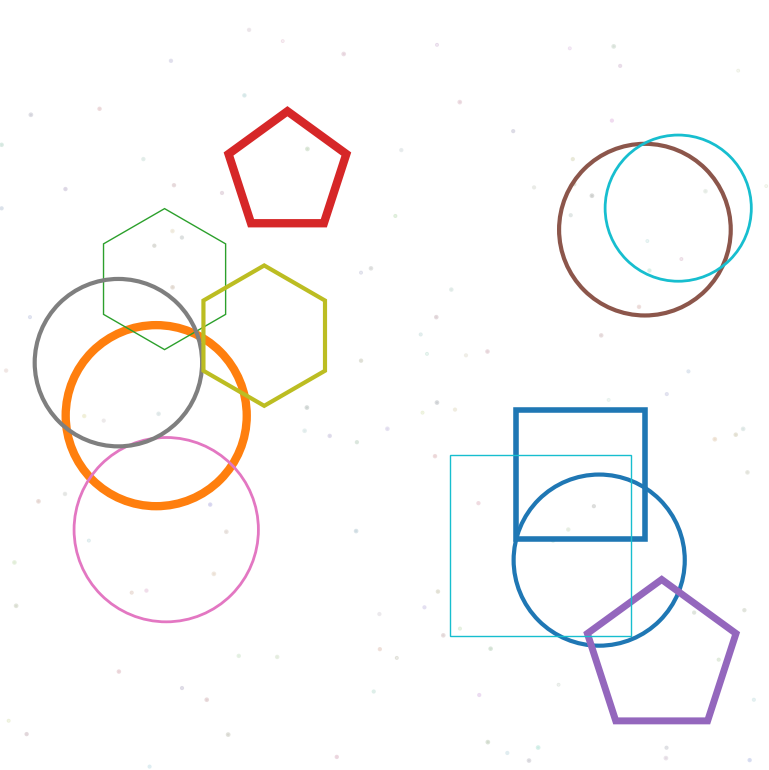[{"shape": "circle", "thickness": 1.5, "radius": 0.56, "center": [0.778, 0.273]}, {"shape": "square", "thickness": 2, "radius": 0.42, "center": [0.754, 0.383]}, {"shape": "circle", "thickness": 3, "radius": 0.59, "center": [0.203, 0.46]}, {"shape": "hexagon", "thickness": 0.5, "radius": 0.46, "center": [0.214, 0.638]}, {"shape": "pentagon", "thickness": 3, "radius": 0.4, "center": [0.373, 0.775]}, {"shape": "pentagon", "thickness": 2.5, "radius": 0.51, "center": [0.859, 0.146]}, {"shape": "circle", "thickness": 1.5, "radius": 0.56, "center": [0.838, 0.702]}, {"shape": "circle", "thickness": 1, "radius": 0.6, "center": [0.216, 0.312]}, {"shape": "circle", "thickness": 1.5, "radius": 0.54, "center": [0.154, 0.529]}, {"shape": "hexagon", "thickness": 1.5, "radius": 0.46, "center": [0.343, 0.564]}, {"shape": "square", "thickness": 0.5, "radius": 0.59, "center": [0.702, 0.292]}, {"shape": "circle", "thickness": 1, "radius": 0.47, "center": [0.881, 0.73]}]